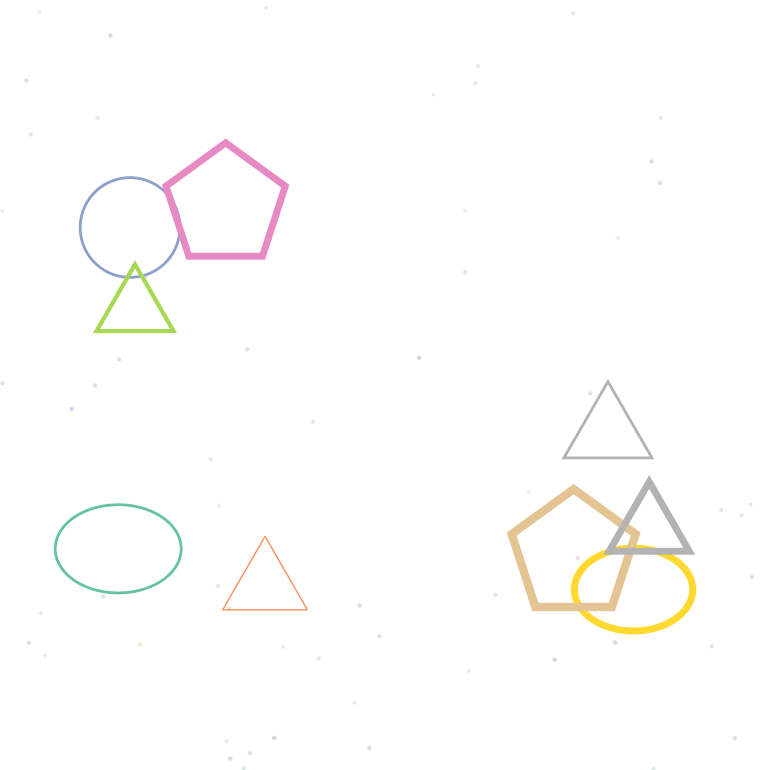[{"shape": "oval", "thickness": 1, "radius": 0.41, "center": [0.154, 0.287]}, {"shape": "triangle", "thickness": 0.5, "radius": 0.32, "center": [0.344, 0.24]}, {"shape": "circle", "thickness": 1, "radius": 0.32, "center": [0.169, 0.705]}, {"shape": "pentagon", "thickness": 2.5, "radius": 0.41, "center": [0.293, 0.733]}, {"shape": "triangle", "thickness": 1.5, "radius": 0.29, "center": [0.175, 0.599]}, {"shape": "oval", "thickness": 2.5, "radius": 0.38, "center": [0.823, 0.234]}, {"shape": "pentagon", "thickness": 3, "radius": 0.42, "center": [0.745, 0.28]}, {"shape": "triangle", "thickness": 2.5, "radius": 0.3, "center": [0.843, 0.314]}, {"shape": "triangle", "thickness": 1, "radius": 0.33, "center": [0.79, 0.438]}]